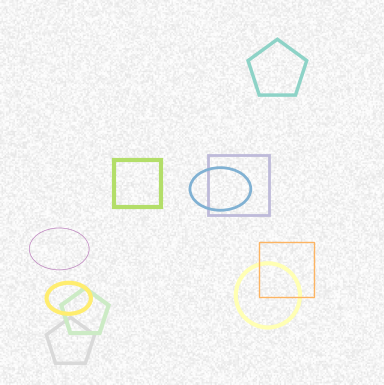[{"shape": "pentagon", "thickness": 2.5, "radius": 0.4, "center": [0.72, 0.818]}, {"shape": "circle", "thickness": 3, "radius": 0.42, "center": [0.696, 0.233]}, {"shape": "square", "thickness": 2, "radius": 0.39, "center": [0.62, 0.52]}, {"shape": "oval", "thickness": 2, "radius": 0.4, "center": [0.572, 0.509]}, {"shape": "square", "thickness": 1, "radius": 0.36, "center": [0.745, 0.3]}, {"shape": "square", "thickness": 3, "radius": 0.31, "center": [0.356, 0.522]}, {"shape": "pentagon", "thickness": 2.5, "radius": 0.33, "center": [0.183, 0.11]}, {"shape": "oval", "thickness": 0.5, "radius": 0.39, "center": [0.154, 0.353]}, {"shape": "pentagon", "thickness": 3, "radius": 0.32, "center": [0.221, 0.187]}, {"shape": "oval", "thickness": 3, "radius": 0.29, "center": [0.179, 0.225]}]